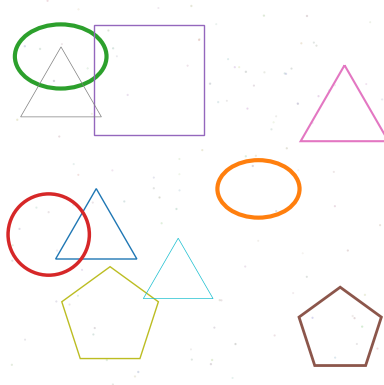[{"shape": "triangle", "thickness": 1, "radius": 0.61, "center": [0.25, 0.388]}, {"shape": "oval", "thickness": 3, "radius": 0.53, "center": [0.671, 0.509]}, {"shape": "oval", "thickness": 3, "radius": 0.6, "center": [0.158, 0.853]}, {"shape": "circle", "thickness": 2.5, "radius": 0.53, "center": [0.126, 0.391]}, {"shape": "square", "thickness": 1, "radius": 0.72, "center": [0.386, 0.793]}, {"shape": "pentagon", "thickness": 2, "radius": 0.56, "center": [0.884, 0.142]}, {"shape": "triangle", "thickness": 1.5, "radius": 0.66, "center": [0.895, 0.699]}, {"shape": "triangle", "thickness": 0.5, "radius": 0.61, "center": [0.158, 0.757]}, {"shape": "pentagon", "thickness": 1, "radius": 0.66, "center": [0.286, 0.175]}, {"shape": "triangle", "thickness": 0.5, "radius": 0.52, "center": [0.463, 0.277]}]